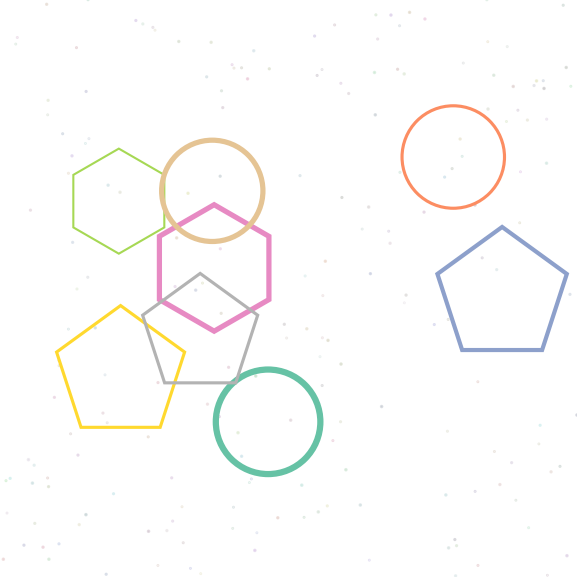[{"shape": "circle", "thickness": 3, "radius": 0.45, "center": [0.464, 0.269]}, {"shape": "circle", "thickness": 1.5, "radius": 0.44, "center": [0.785, 0.727]}, {"shape": "pentagon", "thickness": 2, "radius": 0.59, "center": [0.869, 0.488]}, {"shape": "hexagon", "thickness": 2.5, "radius": 0.55, "center": [0.371, 0.535]}, {"shape": "hexagon", "thickness": 1, "radius": 0.45, "center": [0.206, 0.651]}, {"shape": "pentagon", "thickness": 1.5, "radius": 0.58, "center": [0.209, 0.353]}, {"shape": "circle", "thickness": 2.5, "radius": 0.44, "center": [0.368, 0.669]}, {"shape": "pentagon", "thickness": 1.5, "radius": 0.52, "center": [0.347, 0.421]}]